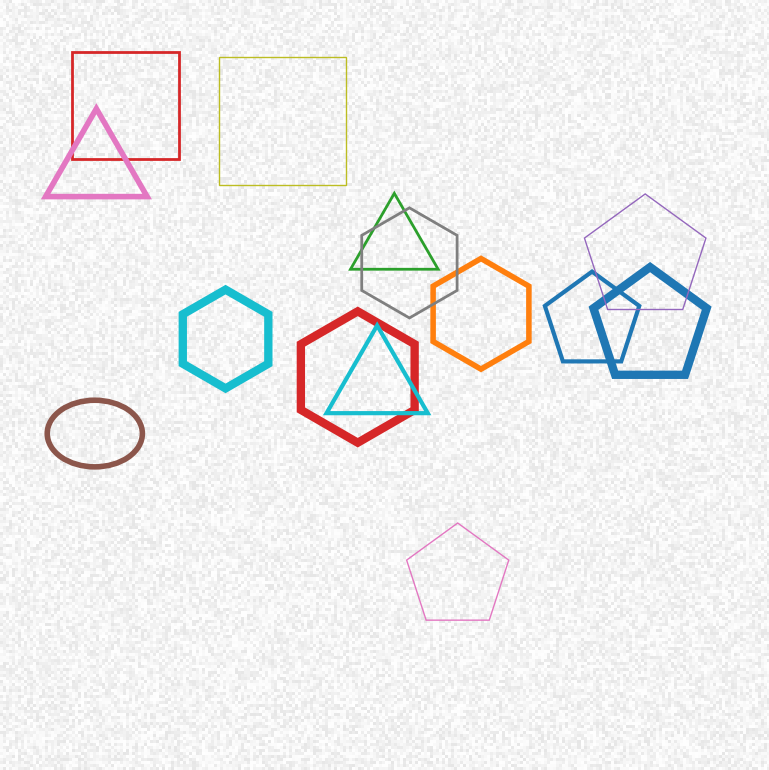[{"shape": "pentagon", "thickness": 3, "radius": 0.39, "center": [0.844, 0.576]}, {"shape": "pentagon", "thickness": 1.5, "radius": 0.32, "center": [0.769, 0.583]}, {"shape": "hexagon", "thickness": 2, "radius": 0.36, "center": [0.625, 0.592]}, {"shape": "triangle", "thickness": 1, "radius": 0.33, "center": [0.512, 0.683]}, {"shape": "hexagon", "thickness": 3, "radius": 0.43, "center": [0.465, 0.51]}, {"shape": "square", "thickness": 1, "radius": 0.35, "center": [0.163, 0.863]}, {"shape": "pentagon", "thickness": 0.5, "radius": 0.41, "center": [0.838, 0.665]}, {"shape": "oval", "thickness": 2, "radius": 0.31, "center": [0.123, 0.437]}, {"shape": "triangle", "thickness": 2, "radius": 0.38, "center": [0.125, 0.783]}, {"shape": "pentagon", "thickness": 0.5, "radius": 0.35, "center": [0.594, 0.251]}, {"shape": "hexagon", "thickness": 1, "radius": 0.36, "center": [0.532, 0.659]}, {"shape": "square", "thickness": 0.5, "radius": 0.41, "center": [0.367, 0.843]}, {"shape": "triangle", "thickness": 1.5, "radius": 0.38, "center": [0.49, 0.501]}, {"shape": "hexagon", "thickness": 3, "radius": 0.32, "center": [0.293, 0.56]}]